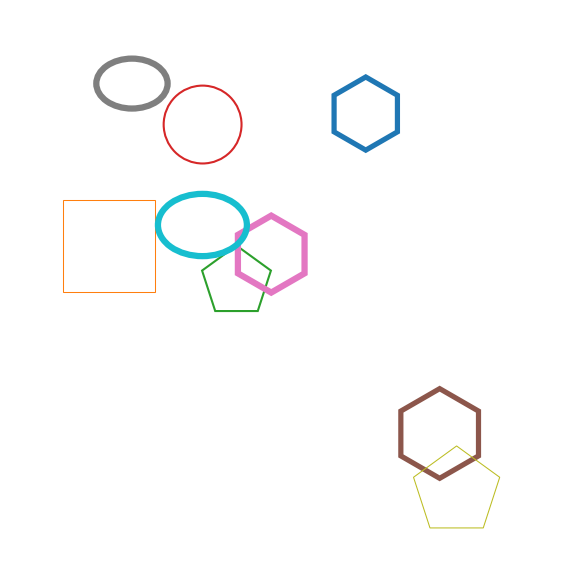[{"shape": "hexagon", "thickness": 2.5, "radius": 0.32, "center": [0.633, 0.802]}, {"shape": "square", "thickness": 0.5, "radius": 0.4, "center": [0.189, 0.573]}, {"shape": "pentagon", "thickness": 1, "radius": 0.31, "center": [0.41, 0.511]}, {"shape": "circle", "thickness": 1, "radius": 0.34, "center": [0.351, 0.783]}, {"shape": "hexagon", "thickness": 2.5, "radius": 0.39, "center": [0.761, 0.249]}, {"shape": "hexagon", "thickness": 3, "radius": 0.33, "center": [0.47, 0.559]}, {"shape": "oval", "thickness": 3, "radius": 0.31, "center": [0.229, 0.854]}, {"shape": "pentagon", "thickness": 0.5, "radius": 0.39, "center": [0.791, 0.148]}, {"shape": "oval", "thickness": 3, "radius": 0.38, "center": [0.351, 0.61]}]